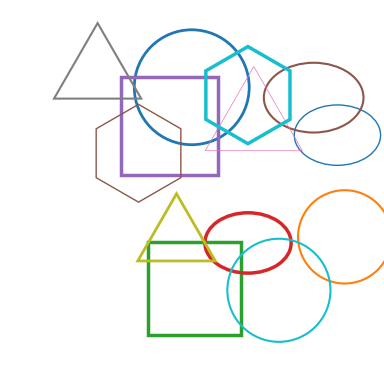[{"shape": "circle", "thickness": 2, "radius": 0.75, "center": [0.498, 0.773]}, {"shape": "oval", "thickness": 1, "radius": 0.56, "center": [0.876, 0.649]}, {"shape": "circle", "thickness": 1.5, "radius": 0.61, "center": [0.895, 0.385]}, {"shape": "square", "thickness": 2.5, "radius": 0.6, "center": [0.505, 0.25]}, {"shape": "oval", "thickness": 2.5, "radius": 0.56, "center": [0.644, 0.369]}, {"shape": "square", "thickness": 2.5, "radius": 0.63, "center": [0.44, 0.673]}, {"shape": "hexagon", "thickness": 1, "radius": 0.63, "center": [0.36, 0.602]}, {"shape": "oval", "thickness": 1.5, "radius": 0.65, "center": [0.815, 0.746]}, {"shape": "triangle", "thickness": 0.5, "radius": 0.73, "center": [0.659, 0.681]}, {"shape": "triangle", "thickness": 1.5, "radius": 0.65, "center": [0.254, 0.809]}, {"shape": "triangle", "thickness": 2, "radius": 0.58, "center": [0.459, 0.38]}, {"shape": "hexagon", "thickness": 2.5, "radius": 0.63, "center": [0.644, 0.753]}, {"shape": "circle", "thickness": 1.5, "radius": 0.67, "center": [0.724, 0.246]}]